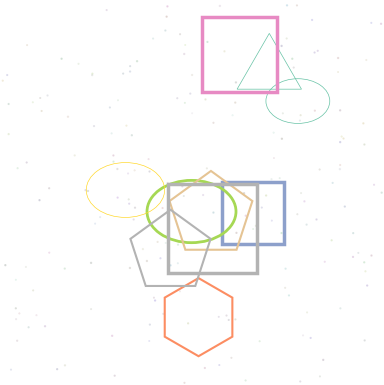[{"shape": "oval", "thickness": 0.5, "radius": 0.41, "center": [0.774, 0.737]}, {"shape": "triangle", "thickness": 0.5, "radius": 0.48, "center": [0.699, 0.817]}, {"shape": "hexagon", "thickness": 1.5, "radius": 0.51, "center": [0.516, 0.176]}, {"shape": "square", "thickness": 2.5, "radius": 0.4, "center": [0.656, 0.446]}, {"shape": "square", "thickness": 2.5, "radius": 0.49, "center": [0.622, 0.859]}, {"shape": "oval", "thickness": 2, "radius": 0.58, "center": [0.497, 0.451]}, {"shape": "oval", "thickness": 0.5, "radius": 0.51, "center": [0.326, 0.507]}, {"shape": "pentagon", "thickness": 1.5, "radius": 0.57, "center": [0.548, 0.443]}, {"shape": "pentagon", "thickness": 1.5, "radius": 0.55, "center": [0.443, 0.346]}, {"shape": "square", "thickness": 2.5, "radius": 0.58, "center": [0.551, 0.407]}]